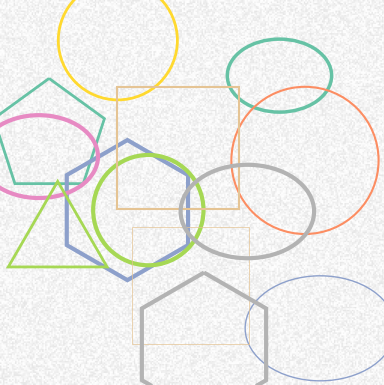[{"shape": "oval", "thickness": 2.5, "radius": 0.68, "center": [0.726, 0.804]}, {"shape": "pentagon", "thickness": 2, "radius": 0.76, "center": [0.128, 0.645]}, {"shape": "circle", "thickness": 1.5, "radius": 0.96, "center": [0.792, 0.583]}, {"shape": "oval", "thickness": 1, "radius": 0.97, "center": [0.832, 0.147]}, {"shape": "hexagon", "thickness": 3, "radius": 0.91, "center": [0.331, 0.454]}, {"shape": "oval", "thickness": 3, "radius": 0.77, "center": [0.101, 0.593]}, {"shape": "triangle", "thickness": 2, "radius": 0.74, "center": [0.15, 0.381]}, {"shape": "circle", "thickness": 3, "radius": 0.72, "center": [0.385, 0.454]}, {"shape": "circle", "thickness": 2, "radius": 0.77, "center": [0.306, 0.895]}, {"shape": "square", "thickness": 1.5, "radius": 0.79, "center": [0.463, 0.616]}, {"shape": "square", "thickness": 0.5, "radius": 0.76, "center": [0.494, 0.259]}, {"shape": "hexagon", "thickness": 3, "radius": 0.93, "center": [0.53, 0.106]}, {"shape": "oval", "thickness": 3, "radius": 0.87, "center": [0.642, 0.451]}]